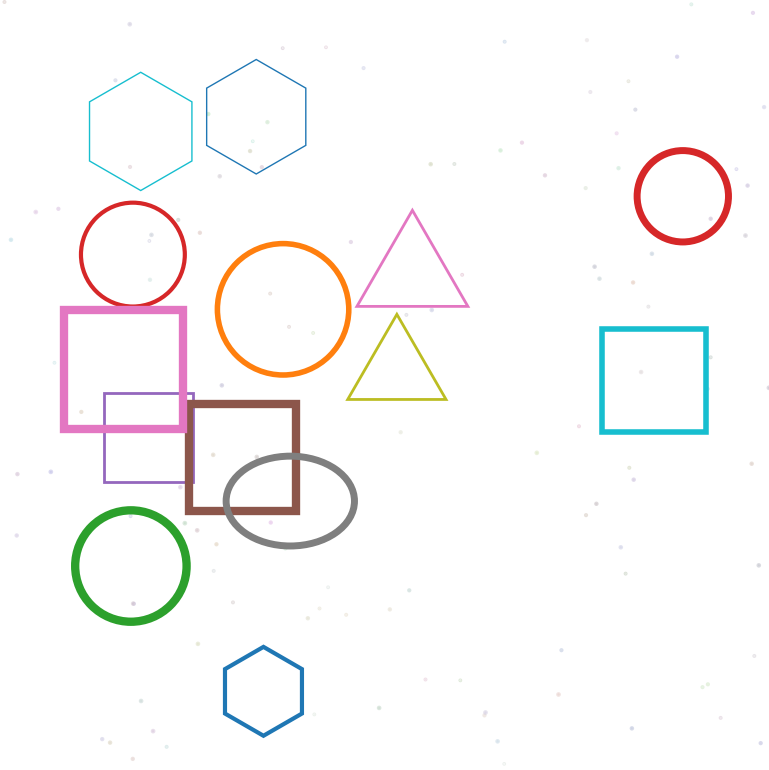[{"shape": "hexagon", "thickness": 0.5, "radius": 0.37, "center": [0.333, 0.848]}, {"shape": "hexagon", "thickness": 1.5, "radius": 0.29, "center": [0.342, 0.102]}, {"shape": "circle", "thickness": 2, "radius": 0.43, "center": [0.368, 0.598]}, {"shape": "circle", "thickness": 3, "radius": 0.36, "center": [0.17, 0.265]}, {"shape": "circle", "thickness": 1.5, "radius": 0.34, "center": [0.173, 0.669]}, {"shape": "circle", "thickness": 2.5, "radius": 0.3, "center": [0.887, 0.745]}, {"shape": "square", "thickness": 1, "radius": 0.29, "center": [0.192, 0.431]}, {"shape": "square", "thickness": 3, "radius": 0.35, "center": [0.315, 0.406]}, {"shape": "square", "thickness": 3, "radius": 0.39, "center": [0.16, 0.52]}, {"shape": "triangle", "thickness": 1, "radius": 0.42, "center": [0.536, 0.644]}, {"shape": "oval", "thickness": 2.5, "radius": 0.42, "center": [0.377, 0.349]}, {"shape": "triangle", "thickness": 1, "radius": 0.37, "center": [0.515, 0.518]}, {"shape": "square", "thickness": 2, "radius": 0.34, "center": [0.849, 0.506]}, {"shape": "hexagon", "thickness": 0.5, "radius": 0.38, "center": [0.183, 0.829]}]